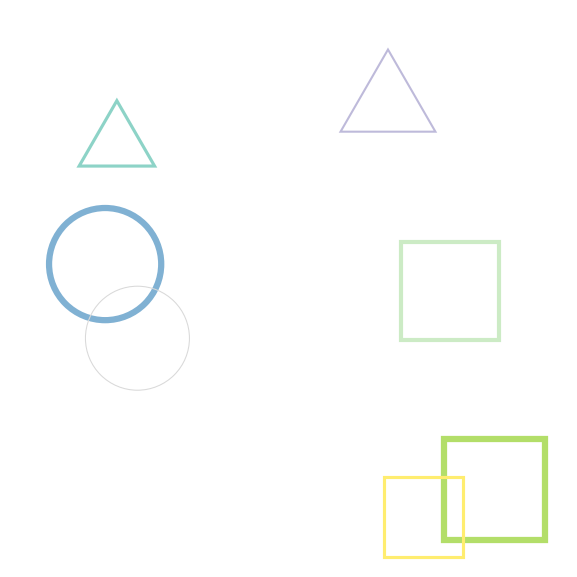[{"shape": "triangle", "thickness": 1.5, "radius": 0.38, "center": [0.202, 0.749]}, {"shape": "triangle", "thickness": 1, "radius": 0.47, "center": [0.672, 0.819]}, {"shape": "circle", "thickness": 3, "radius": 0.49, "center": [0.182, 0.542]}, {"shape": "square", "thickness": 3, "radius": 0.44, "center": [0.856, 0.151]}, {"shape": "circle", "thickness": 0.5, "radius": 0.45, "center": [0.238, 0.413]}, {"shape": "square", "thickness": 2, "radius": 0.42, "center": [0.78, 0.495]}, {"shape": "square", "thickness": 1.5, "radius": 0.34, "center": [0.734, 0.104]}]